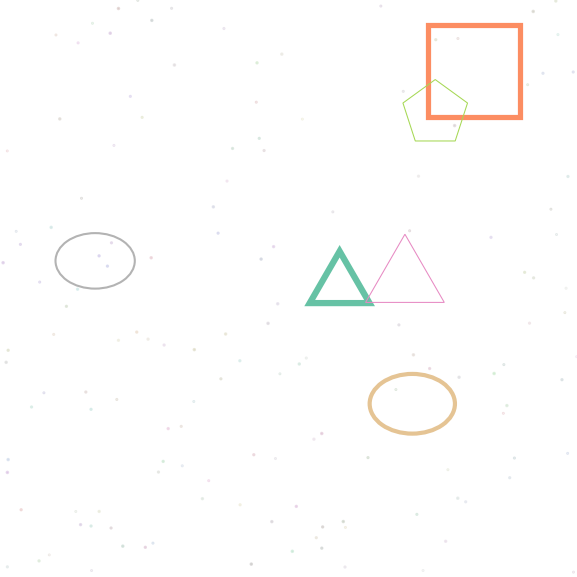[{"shape": "triangle", "thickness": 3, "radius": 0.3, "center": [0.588, 0.504]}, {"shape": "square", "thickness": 2.5, "radius": 0.4, "center": [0.821, 0.876]}, {"shape": "triangle", "thickness": 0.5, "radius": 0.39, "center": [0.701, 0.515]}, {"shape": "pentagon", "thickness": 0.5, "radius": 0.29, "center": [0.754, 0.803]}, {"shape": "oval", "thickness": 2, "radius": 0.37, "center": [0.714, 0.3]}, {"shape": "oval", "thickness": 1, "radius": 0.34, "center": [0.165, 0.547]}]